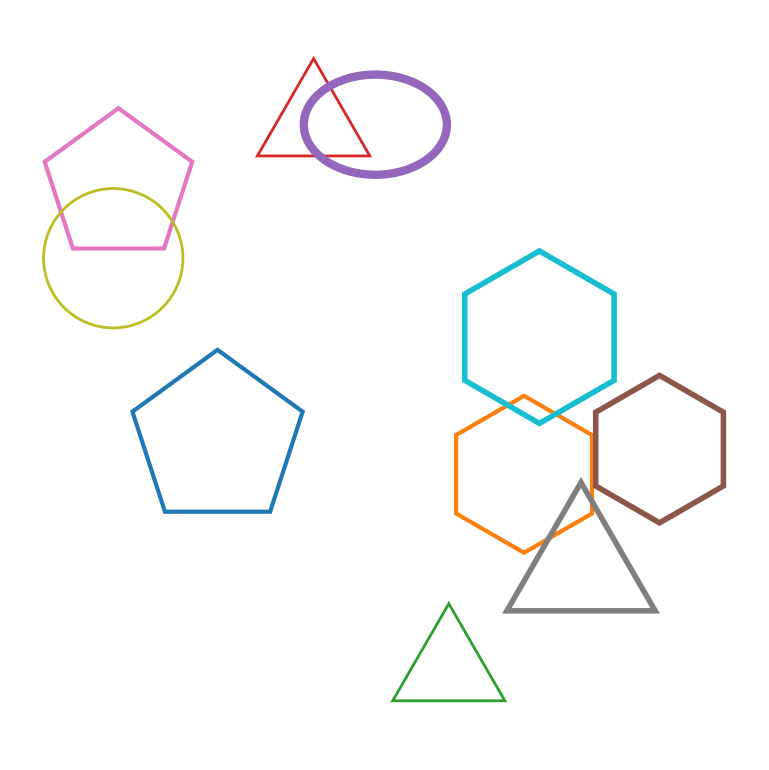[{"shape": "pentagon", "thickness": 1.5, "radius": 0.58, "center": [0.283, 0.429]}, {"shape": "hexagon", "thickness": 1.5, "radius": 0.51, "center": [0.681, 0.384]}, {"shape": "triangle", "thickness": 1, "radius": 0.42, "center": [0.583, 0.132]}, {"shape": "triangle", "thickness": 1, "radius": 0.42, "center": [0.407, 0.84]}, {"shape": "oval", "thickness": 3, "radius": 0.46, "center": [0.487, 0.838]}, {"shape": "hexagon", "thickness": 2, "radius": 0.48, "center": [0.857, 0.417]}, {"shape": "pentagon", "thickness": 1.5, "radius": 0.5, "center": [0.154, 0.759]}, {"shape": "triangle", "thickness": 2, "radius": 0.56, "center": [0.755, 0.262]}, {"shape": "circle", "thickness": 1, "radius": 0.45, "center": [0.147, 0.665]}, {"shape": "hexagon", "thickness": 2, "radius": 0.56, "center": [0.701, 0.562]}]